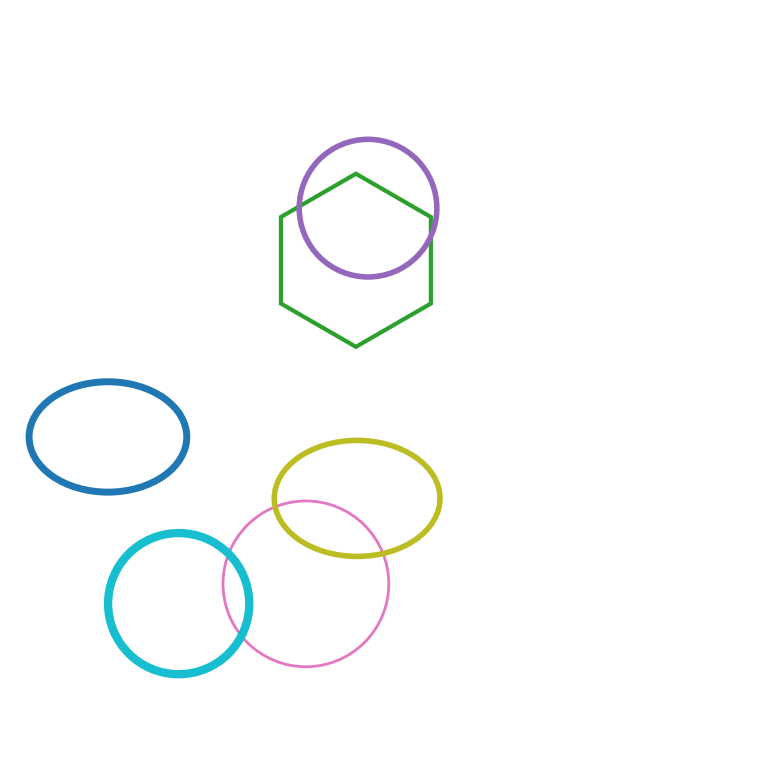[{"shape": "oval", "thickness": 2.5, "radius": 0.51, "center": [0.14, 0.433]}, {"shape": "hexagon", "thickness": 1.5, "radius": 0.56, "center": [0.462, 0.662]}, {"shape": "circle", "thickness": 2, "radius": 0.45, "center": [0.478, 0.73]}, {"shape": "circle", "thickness": 1, "radius": 0.54, "center": [0.397, 0.242]}, {"shape": "oval", "thickness": 2, "radius": 0.54, "center": [0.464, 0.353]}, {"shape": "circle", "thickness": 3, "radius": 0.46, "center": [0.232, 0.216]}]